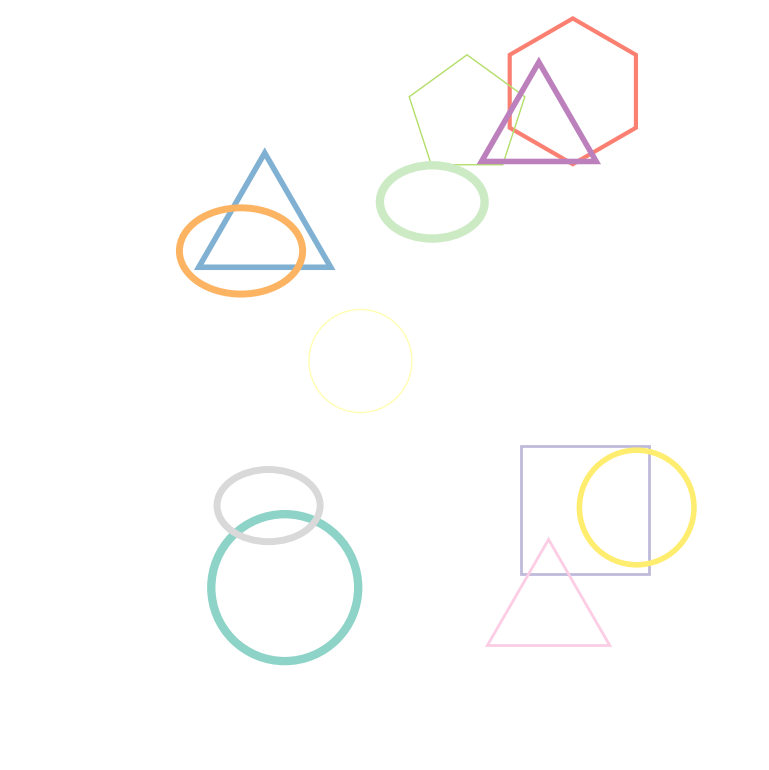[{"shape": "circle", "thickness": 3, "radius": 0.48, "center": [0.37, 0.237]}, {"shape": "circle", "thickness": 0.5, "radius": 0.33, "center": [0.468, 0.531]}, {"shape": "square", "thickness": 1, "radius": 0.42, "center": [0.759, 0.338]}, {"shape": "hexagon", "thickness": 1.5, "radius": 0.47, "center": [0.744, 0.881]}, {"shape": "triangle", "thickness": 2, "radius": 0.49, "center": [0.344, 0.702]}, {"shape": "oval", "thickness": 2.5, "radius": 0.4, "center": [0.313, 0.674]}, {"shape": "pentagon", "thickness": 0.5, "radius": 0.39, "center": [0.606, 0.85]}, {"shape": "triangle", "thickness": 1, "radius": 0.46, "center": [0.712, 0.208]}, {"shape": "oval", "thickness": 2.5, "radius": 0.33, "center": [0.349, 0.343]}, {"shape": "triangle", "thickness": 2, "radius": 0.43, "center": [0.7, 0.833]}, {"shape": "oval", "thickness": 3, "radius": 0.34, "center": [0.561, 0.738]}, {"shape": "circle", "thickness": 2, "radius": 0.37, "center": [0.827, 0.341]}]